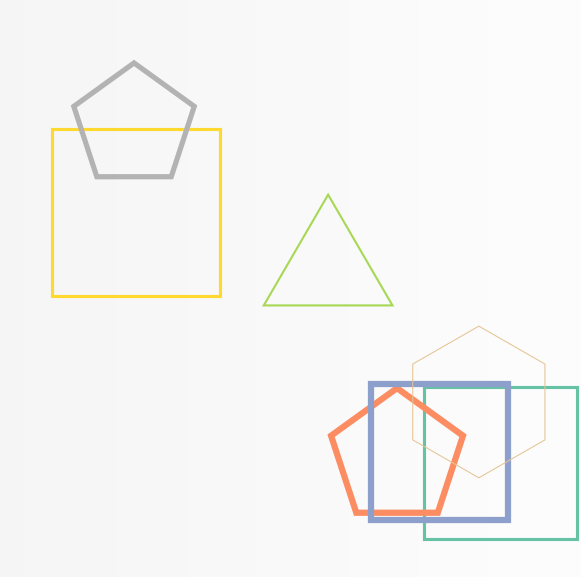[{"shape": "square", "thickness": 1.5, "radius": 0.66, "center": [0.861, 0.197]}, {"shape": "pentagon", "thickness": 3, "radius": 0.6, "center": [0.683, 0.208]}, {"shape": "square", "thickness": 3, "radius": 0.59, "center": [0.756, 0.217]}, {"shape": "triangle", "thickness": 1, "radius": 0.64, "center": [0.565, 0.534]}, {"shape": "square", "thickness": 1.5, "radius": 0.72, "center": [0.233, 0.631]}, {"shape": "hexagon", "thickness": 0.5, "radius": 0.66, "center": [0.824, 0.303]}, {"shape": "pentagon", "thickness": 2.5, "radius": 0.54, "center": [0.231, 0.781]}]